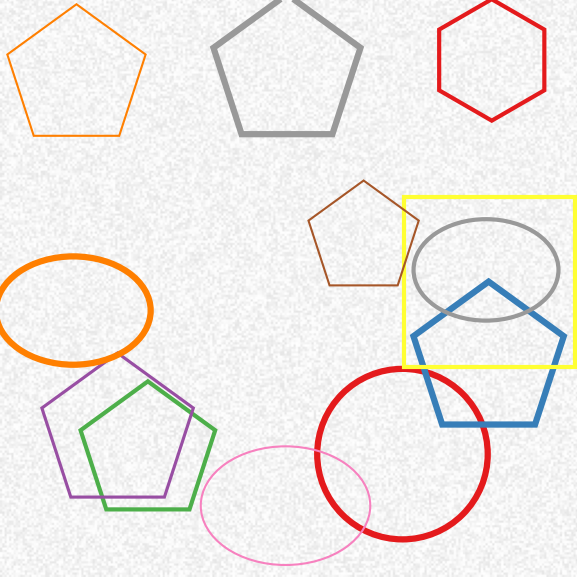[{"shape": "hexagon", "thickness": 2, "radius": 0.53, "center": [0.852, 0.895]}, {"shape": "circle", "thickness": 3, "radius": 0.74, "center": [0.697, 0.213]}, {"shape": "pentagon", "thickness": 3, "radius": 0.68, "center": [0.846, 0.375]}, {"shape": "pentagon", "thickness": 2, "radius": 0.61, "center": [0.256, 0.216]}, {"shape": "pentagon", "thickness": 1.5, "radius": 0.69, "center": [0.204, 0.25]}, {"shape": "oval", "thickness": 3, "radius": 0.67, "center": [0.127, 0.461]}, {"shape": "pentagon", "thickness": 1, "radius": 0.63, "center": [0.132, 0.866]}, {"shape": "square", "thickness": 2, "radius": 0.74, "center": [0.848, 0.511]}, {"shape": "pentagon", "thickness": 1, "radius": 0.5, "center": [0.63, 0.586]}, {"shape": "oval", "thickness": 1, "radius": 0.73, "center": [0.494, 0.124]}, {"shape": "pentagon", "thickness": 3, "radius": 0.67, "center": [0.497, 0.875]}, {"shape": "oval", "thickness": 2, "radius": 0.63, "center": [0.842, 0.532]}]